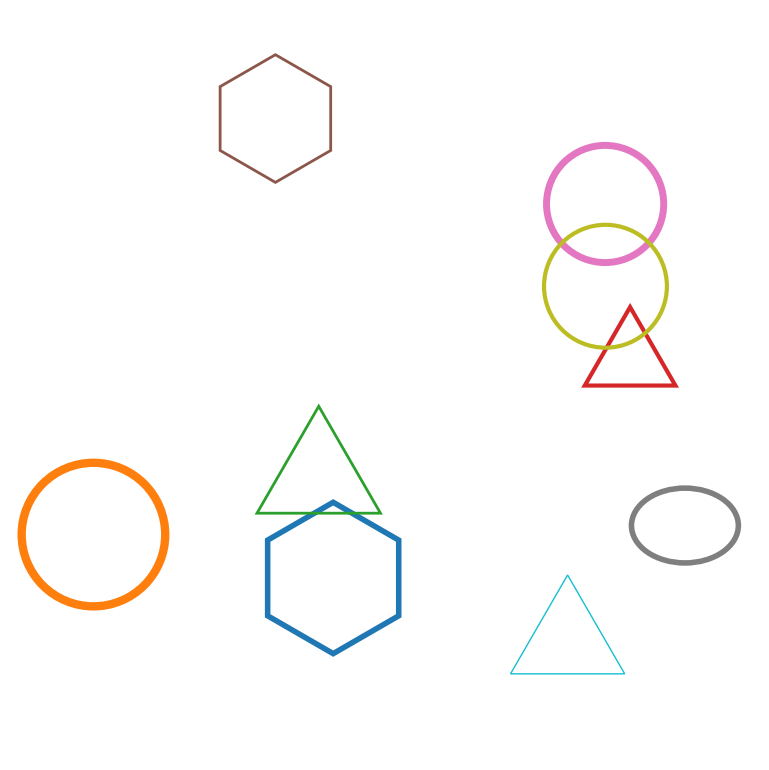[{"shape": "hexagon", "thickness": 2, "radius": 0.49, "center": [0.433, 0.249]}, {"shape": "circle", "thickness": 3, "radius": 0.47, "center": [0.121, 0.306]}, {"shape": "triangle", "thickness": 1, "radius": 0.46, "center": [0.414, 0.38]}, {"shape": "triangle", "thickness": 1.5, "radius": 0.34, "center": [0.818, 0.533]}, {"shape": "hexagon", "thickness": 1, "radius": 0.41, "center": [0.358, 0.846]}, {"shape": "circle", "thickness": 2.5, "radius": 0.38, "center": [0.786, 0.735]}, {"shape": "oval", "thickness": 2, "radius": 0.35, "center": [0.889, 0.318]}, {"shape": "circle", "thickness": 1.5, "radius": 0.4, "center": [0.786, 0.628]}, {"shape": "triangle", "thickness": 0.5, "radius": 0.43, "center": [0.737, 0.168]}]